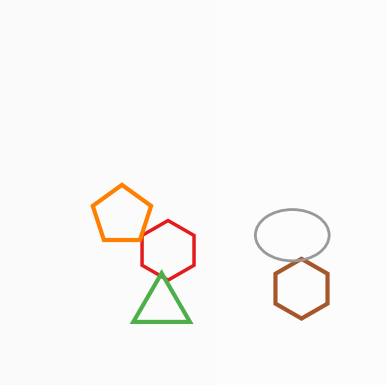[{"shape": "hexagon", "thickness": 2.5, "radius": 0.39, "center": [0.434, 0.35]}, {"shape": "triangle", "thickness": 3, "radius": 0.42, "center": [0.417, 0.206]}, {"shape": "pentagon", "thickness": 3, "radius": 0.4, "center": [0.315, 0.441]}, {"shape": "hexagon", "thickness": 3, "radius": 0.39, "center": [0.778, 0.25]}, {"shape": "oval", "thickness": 2, "radius": 0.48, "center": [0.754, 0.389]}]